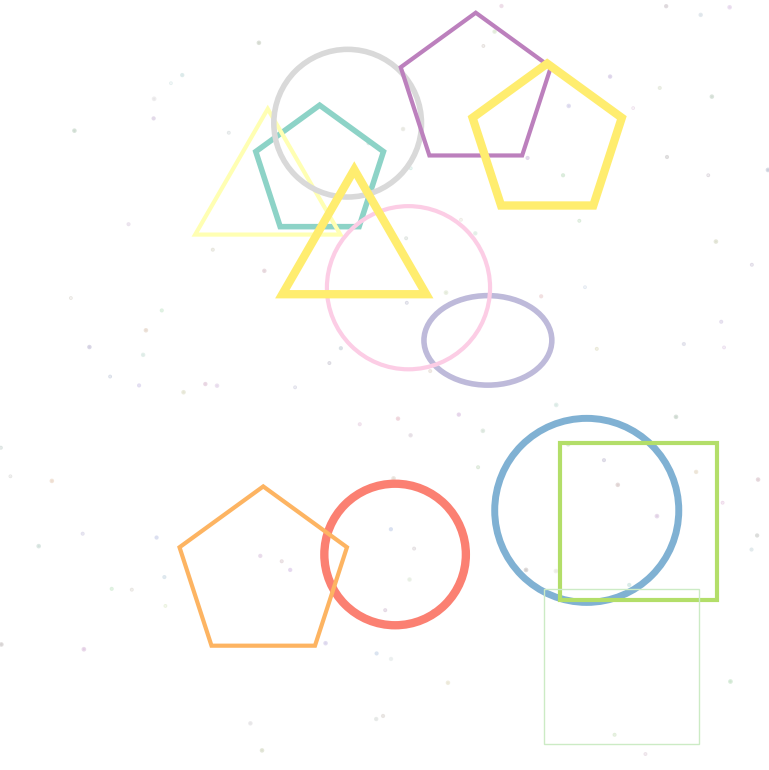[{"shape": "pentagon", "thickness": 2, "radius": 0.44, "center": [0.415, 0.776]}, {"shape": "triangle", "thickness": 1.5, "radius": 0.54, "center": [0.348, 0.75]}, {"shape": "oval", "thickness": 2, "radius": 0.42, "center": [0.634, 0.558]}, {"shape": "circle", "thickness": 3, "radius": 0.46, "center": [0.513, 0.28]}, {"shape": "circle", "thickness": 2.5, "radius": 0.6, "center": [0.762, 0.337]}, {"shape": "pentagon", "thickness": 1.5, "radius": 0.57, "center": [0.342, 0.254]}, {"shape": "square", "thickness": 1.5, "radius": 0.51, "center": [0.829, 0.323]}, {"shape": "circle", "thickness": 1.5, "radius": 0.53, "center": [0.53, 0.626]}, {"shape": "circle", "thickness": 2, "radius": 0.48, "center": [0.451, 0.84]}, {"shape": "pentagon", "thickness": 1.5, "radius": 0.51, "center": [0.618, 0.881]}, {"shape": "square", "thickness": 0.5, "radius": 0.5, "center": [0.807, 0.134]}, {"shape": "pentagon", "thickness": 3, "radius": 0.51, "center": [0.711, 0.816]}, {"shape": "triangle", "thickness": 3, "radius": 0.54, "center": [0.46, 0.672]}]